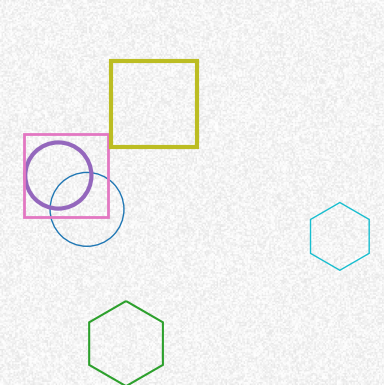[{"shape": "circle", "thickness": 1, "radius": 0.48, "center": [0.226, 0.456]}, {"shape": "hexagon", "thickness": 1.5, "radius": 0.55, "center": [0.327, 0.108]}, {"shape": "circle", "thickness": 3, "radius": 0.43, "center": [0.152, 0.544]}, {"shape": "square", "thickness": 2, "radius": 0.54, "center": [0.172, 0.544]}, {"shape": "square", "thickness": 3, "radius": 0.56, "center": [0.401, 0.729]}, {"shape": "hexagon", "thickness": 1, "radius": 0.44, "center": [0.883, 0.386]}]